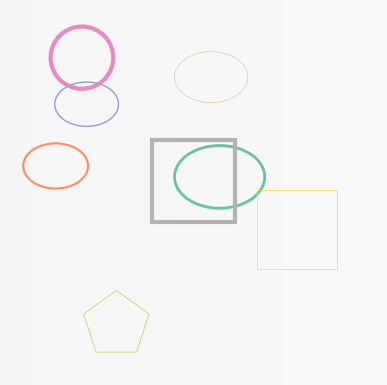[{"shape": "oval", "thickness": 2, "radius": 0.58, "center": [0.567, 0.541]}, {"shape": "oval", "thickness": 1.5, "radius": 0.42, "center": [0.144, 0.569]}, {"shape": "oval", "thickness": 1, "radius": 0.41, "center": [0.224, 0.729]}, {"shape": "circle", "thickness": 3, "radius": 0.4, "center": [0.211, 0.85]}, {"shape": "pentagon", "thickness": 0.5, "radius": 0.44, "center": [0.3, 0.157]}, {"shape": "square", "thickness": 0.5, "radius": 0.51, "center": [0.766, 0.405]}, {"shape": "oval", "thickness": 0.5, "radius": 0.47, "center": [0.545, 0.8]}, {"shape": "square", "thickness": 3, "radius": 0.53, "center": [0.499, 0.529]}]